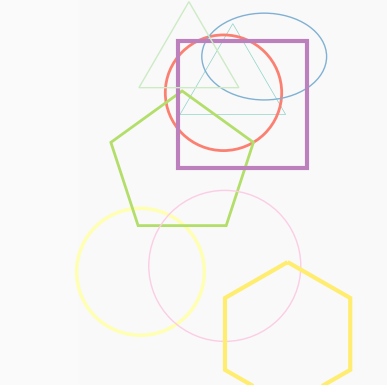[{"shape": "triangle", "thickness": 0.5, "radius": 0.79, "center": [0.601, 0.781]}, {"shape": "circle", "thickness": 2.5, "radius": 0.82, "center": [0.363, 0.294]}, {"shape": "circle", "thickness": 2, "radius": 0.75, "center": [0.577, 0.759]}, {"shape": "oval", "thickness": 1, "radius": 0.81, "center": [0.682, 0.853]}, {"shape": "pentagon", "thickness": 2, "radius": 0.97, "center": [0.47, 0.57]}, {"shape": "circle", "thickness": 1, "radius": 0.98, "center": [0.58, 0.309]}, {"shape": "square", "thickness": 3, "radius": 0.83, "center": [0.626, 0.729]}, {"shape": "triangle", "thickness": 1, "radius": 0.74, "center": [0.488, 0.847]}, {"shape": "hexagon", "thickness": 3, "radius": 0.93, "center": [0.742, 0.133]}]